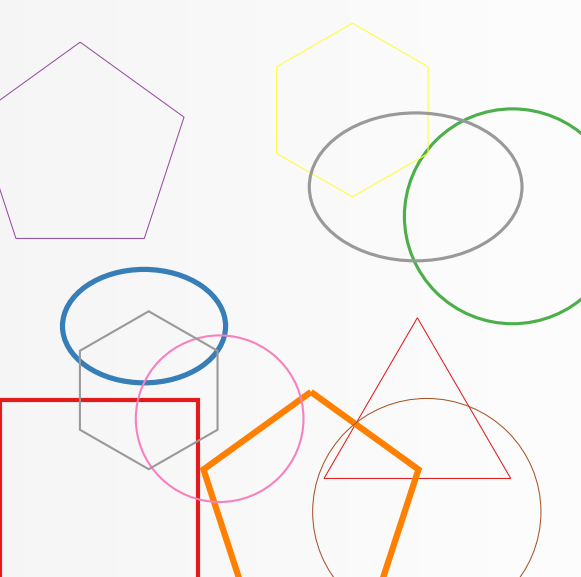[{"shape": "square", "thickness": 2, "radius": 0.85, "center": [0.17, 0.135]}, {"shape": "triangle", "thickness": 0.5, "radius": 0.93, "center": [0.718, 0.263]}, {"shape": "oval", "thickness": 2.5, "radius": 0.7, "center": [0.248, 0.434]}, {"shape": "circle", "thickness": 1.5, "radius": 0.93, "center": [0.882, 0.625]}, {"shape": "pentagon", "thickness": 0.5, "radius": 0.94, "center": [0.138, 0.738]}, {"shape": "pentagon", "thickness": 3, "radius": 0.97, "center": [0.535, 0.126]}, {"shape": "hexagon", "thickness": 0.5, "radius": 0.75, "center": [0.606, 0.809]}, {"shape": "circle", "thickness": 0.5, "radius": 0.98, "center": [0.734, 0.113]}, {"shape": "circle", "thickness": 1, "radius": 0.72, "center": [0.378, 0.274]}, {"shape": "hexagon", "thickness": 1, "radius": 0.68, "center": [0.256, 0.323]}, {"shape": "oval", "thickness": 1.5, "radius": 0.91, "center": [0.715, 0.676]}]